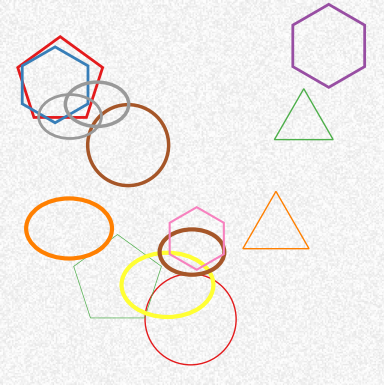[{"shape": "circle", "thickness": 1, "radius": 0.59, "center": [0.495, 0.171]}, {"shape": "pentagon", "thickness": 2, "radius": 0.58, "center": [0.156, 0.789]}, {"shape": "hexagon", "thickness": 2, "radius": 0.49, "center": [0.143, 0.78]}, {"shape": "pentagon", "thickness": 0.5, "radius": 0.6, "center": [0.305, 0.271]}, {"shape": "triangle", "thickness": 1, "radius": 0.44, "center": [0.789, 0.681]}, {"shape": "hexagon", "thickness": 2, "radius": 0.54, "center": [0.854, 0.881]}, {"shape": "oval", "thickness": 3, "radius": 0.56, "center": [0.179, 0.407]}, {"shape": "triangle", "thickness": 1, "radius": 0.5, "center": [0.717, 0.404]}, {"shape": "oval", "thickness": 3, "radius": 0.6, "center": [0.435, 0.26]}, {"shape": "circle", "thickness": 2.5, "radius": 0.53, "center": [0.333, 0.623]}, {"shape": "oval", "thickness": 3, "radius": 0.42, "center": [0.499, 0.345]}, {"shape": "hexagon", "thickness": 1.5, "radius": 0.41, "center": [0.511, 0.381]}, {"shape": "oval", "thickness": 2.5, "radius": 0.41, "center": [0.252, 0.729]}, {"shape": "oval", "thickness": 2, "radius": 0.41, "center": [0.182, 0.697]}]